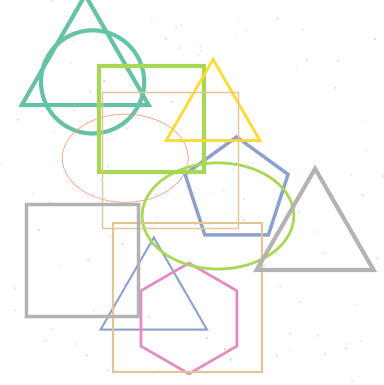[{"shape": "circle", "thickness": 3, "radius": 0.67, "center": [0.24, 0.787]}, {"shape": "triangle", "thickness": 3, "radius": 0.95, "center": [0.221, 0.822]}, {"shape": "oval", "thickness": 0.5, "radius": 0.82, "center": [0.325, 0.589]}, {"shape": "triangle", "thickness": 1.5, "radius": 0.8, "center": [0.399, 0.224]}, {"shape": "pentagon", "thickness": 2.5, "radius": 0.7, "center": [0.615, 0.504]}, {"shape": "hexagon", "thickness": 2, "radius": 0.72, "center": [0.491, 0.173]}, {"shape": "square", "thickness": 3, "radius": 0.68, "center": [0.394, 0.691]}, {"shape": "oval", "thickness": 2, "radius": 0.98, "center": [0.566, 0.439]}, {"shape": "triangle", "thickness": 2, "radius": 0.7, "center": [0.553, 0.705]}, {"shape": "square", "thickness": 1, "radius": 0.88, "center": [0.441, 0.583]}, {"shape": "square", "thickness": 1.5, "radius": 0.97, "center": [0.486, 0.227]}, {"shape": "triangle", "thickness": 3, "radius": 0.88, "center": [0.818, 0.386]}, {"shape": "square", "thickness": 2.5, "radius": 0.73, "center": [0.214, 0.324]}]